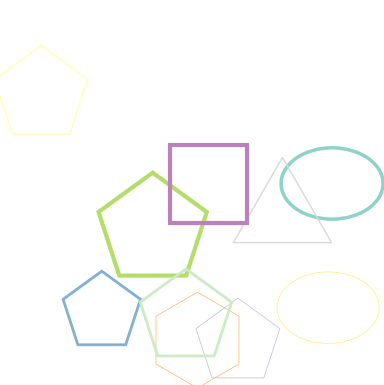[{"shape": "oval", "thickness": 2.5, "radius": 0.66, "center": [0.862, 0.523]}, {"shape": "pentagon", "thickness": 1, "radius": 0.63, "center": [0.107, 0.755]}, {"shape": "pentagon", "thickness": 0.5, "radius": 0.57, "center": [0.618, 0.111]}, {"shape": "pentagon", "thickness": 2, "radius": 0.53, "center": [0.264, 0.19]}, {"shape": "hexagon", "thickness": 0.5, "radius": 0.62, "center": [0.513, 0.117]}, {"shape": "pentagon", "thickness": 3, "radius": 0.74, "center": [0.397, 0.404]}, {"shape": "triangle", "thickness": 1, "radius": 0.74, "center": [0.734, 0.443]}, {"shape": "square", "thickness": 3, "radius": 0.5, "center": [0.541, 0.523]}, {"shape": "pentagon", "thickness": 2, "radius": 0.62, "center": [0.483, 0.177]}, {"shape": "oval", "thickness": 0.5, "radius": 0.66, "center": [0.852, 0.201]}]